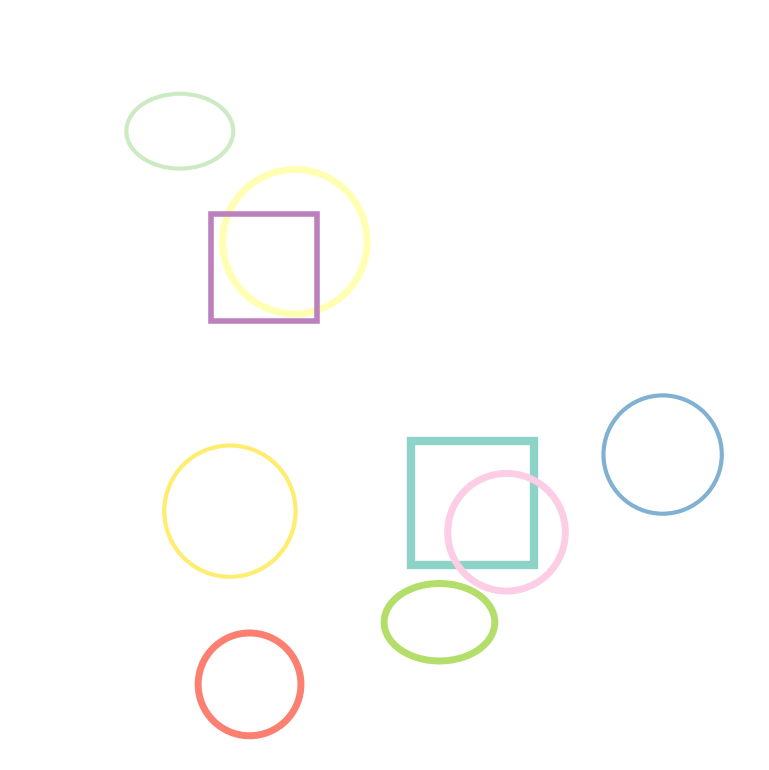[{"shape": "square", "thickness": 3, "radius": 0.4, "center": [0.613, 0.347]}, {"shape": "circle", "thickness": 2.5, "radius": 0.47, "center": [0.383, 0.686]}, {"shape": "circle", "thickness": 2.5, "radius": 0.33, "center": [0.324, 0.111]}, {"shape": "circle", "thickness": 1.5, "radius": 0.38, "center": [0.861, 0.41]}, {"shape": "oval", "thickness": 2.5, "radius": 0.36, "center": [0.571, 0.192]}, {"shape": "circle", "thickness": 2.5, "radius": 0.38, "center": [0.658, 0.309]}, {"shape": "square", "thickness": 2, "radius": 0.35, "center": [0.343, 0.653]}, {"shape": "oval", "thickness": 1.5, "radius": 0.35, "center": [0.233, 0.83]}, {"shape": "circle", "thickness": 1.5, "radius": 0.43, "center": [0.299, 0.336]}]